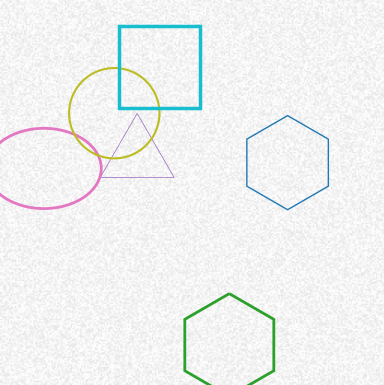[{"shape": "hexagon", "thickness": 1, "radius": 0.61, "center": [0.747, 0.577]}, {"shape": "hexagon", "thickness": 2, "radius": 0.67, "center": [0.596, 0.104]}, {"shape": "triangle", "thickness": 0.5, "radius": 0.55, "center": [0.356, 0.595]}, {"shape": "oval", "thickness": 2, "radius": 0.74, "center": [0.114, 0.562]}, {"shape": "circle", "thickness": 1.5, "radius": 0.59, "center": [0.297, 0.706]}, {"shape": "square", "thickness": 2.5, "radius": 0.53, "center": [0.415, 0.826]}]